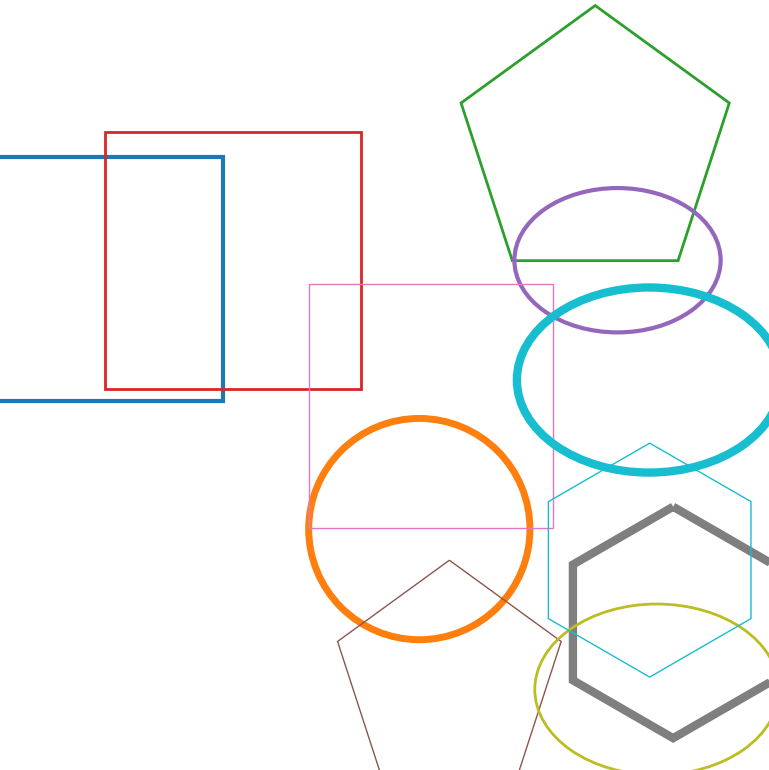[{"shape": "square", "thickness": 1.5, "radius": 0.79, "center": [0.132, 0.638]}, {"shape": "circle", "thickness": 2.5, "radius": 0.72, "center": [0.545, 0.313]}, {"shape": "pentagon", "thickness": 1, "radius": 0.92, "center": [0.773, 0.81]}, {"shape": "square", "thickness": 1, "radius": 0.83, "center": [0.303, 0.662]}, {"shape": "oval", "thickness": 1.5, "radius": 0.67, "center": [0.802, 0.662]}, {"shape": "pentagon", "thickness": 0.5, "radius": 0.76, "center": [0.584, 0.12]}, {"shape": "square", "thickness": 0.5, "radius": 0.79, "center": [0.56, 0.473]}, {"shape": "hexagon", "thickness": 3, "radius": 0.75, "center": [0.874, 0.192]}, {"shape": "oval", "thickness": 1, "radius": 0.79, "center": [0.853, 0.105]}, {"shape": "hexagon", "thickness": 0.5, "radius": 0.76, "center": [0.844, 0.273]}, {"shape": "oval", "thickness": 3, "radius": 0.86, "center": [0.843, 0.506]}]